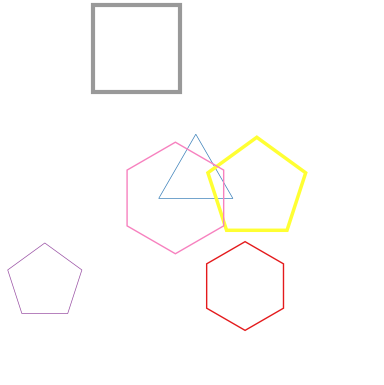[{"shape": "hexagon", "thickness": 1, "radius": 0.58, "center": [0.637, 0.257]}, {"shape": "triangle", "thickness": 0.5, "radius": 0.56, "center": [0.509, 0.54]}, {"shape": "pentagon", "thickness": 0.5, "radius": 0.51, "center": [0.116, 0.268]}, {"shape": "pentagon", "thickness": 2.5, "radius": 0.67, "center": [0.667, 0.51]}, {"shape": "hexagon", "thickness": 1, "radius": 0.72, "center": [0.456, 0.486]}, {"shape": "square", "thickness": 3, "radius": 0.56, "center": [0.354, 0.873]}]